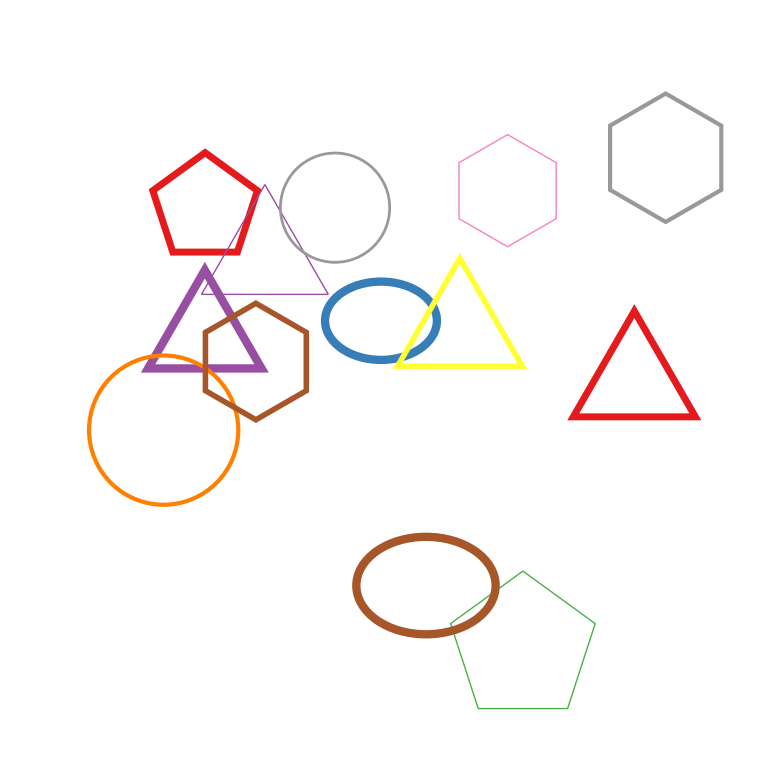[{"shape": "pentagon", "thickness": 2.5, "radius": 0.36, "center": [0.266, 0.73]}, {"shape": "triangle", "thickness": 2.5, "radius": 0.46, "center": [0.824, 0.504]}, {"shape": "oval", "thickness": 3, "radius": 0.36, "center": [0.495, 0.583]}, {"shape": "pentagon", "thickness": 0.5, "radius": 0.49, "center": [0.679, 0.16]}, {"shape": "triangle", "thickness": 0.5, "radius": 0.48, "center": [0.344, 0.665]}, {"shape": "triangle", "thickness": 3, "radius": 0.43, "center": [0.266, 0.564]}, {"shape": "circle", "thickness": 1.5, "radius": 0.48, "center": [0.213, 0.441]}, {"shape": "triangle", "thickness": 2, "radius": 0.47, "center": [0.597, 0.571]}, {"shape": "oval", "thickness": 3, "radius": 0.45, "center": [0.553, 0.24]}, {"shape": "hexagon", "thickness": 2, "radius": 0.38, "center": [0.332, 0.53]}, {"shape": "hexagon", "thickness": 0.5, "radius": 0.36, "center": [0.659, 0.752]}, {"shape": "circle", "thickness": 1, "radius": 0.35, "center": [0.435, 0.73]}, {"shape": "hexagon", "thickness": 1.5, "radius": 0.42, "center": [0.865, 0.795]}]